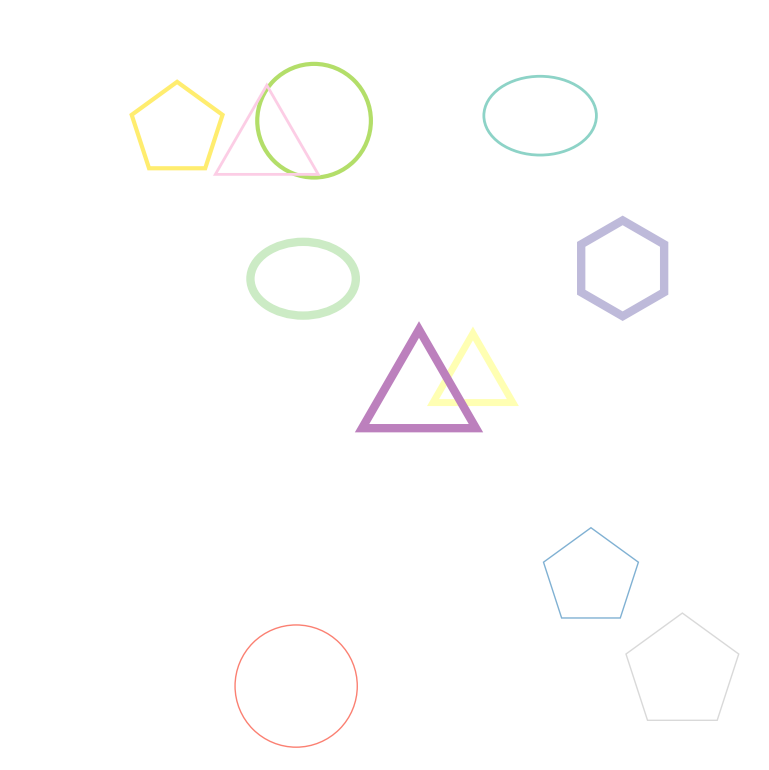[{"shape": "oval", "thickness": 1, "radius": 0.37, "center": [0.701, 0.85]}, {"shape": "triangle", "thickness": 2.5, "radius": 0.3, "center": [0.614, 0.507]}, {"shape": "hexagon", "thickness": 3, "radius": 0.31, "center": [0.809, 0.652]}, {"shape": "circle", "thickness": 0.5, "radius": 0.4, "center": [0.385, 0.109]}, {"shape": "pentagon", "thickness": 0.5, "radius": 0.32, "center": [0.767, 0.25]}, {"shape": "circle", "thickness": 1.5, "radius": 0.37, "center": [0.408, 0.843]}, {"shape": "triangle", "thickness": 1, "radius": 0.39, "center": [0.347, 0.812]}, {"shape": "pentagon", "thickness": 0.5, "radius": 0.38, "center": [0.886, 0.127]}, {"shape": "triangle", "thickness": 3, "radius": 0.43, "center": [0.544, 0.487]}, {"shape": "oval", "thickness": 3, "radius": 0.34, "center": [0.394, 0.638]}, {"shape": "pentagon", "thickness": 1.5, "radius": 0.31, "center": [0.23, 0.832]}]